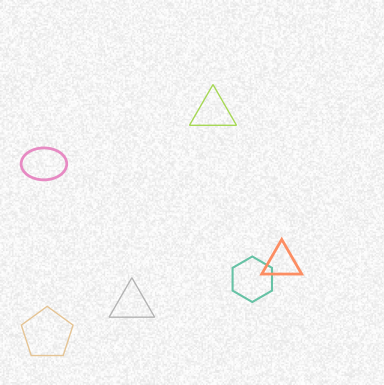[{"shape": "hexagon", "thickness": 1.5, "radius": 0.3, "center": [0.655, 0.275]}, {"shape": "triangle", "thickness": 2, "radius": 0.3, "center": [0.732, 0.318]}, {"shape": "oval", "thickness": 2, "radius": 0.3, "center": [0.114, 0.574]}, {"shape": "triangle", "thickness": 1, "radius": 0.35, "center": [0.553, 0.71]}, {"shape": "pentagon", "thickness": 1, "radius": 0.35, "center": [0.123, 0.134]}, {"shape": "triangle", "thickness": 1, "radius": 0.34, "center": [0.343, 0.21]}]